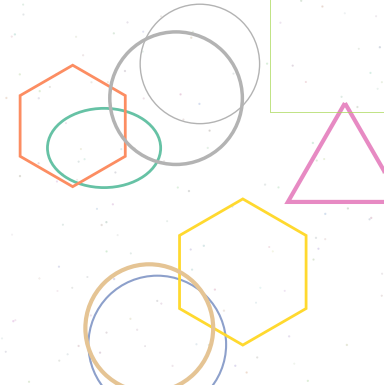[{"shape": "oval", "thickness": 2, "radius": 0.74, "center": [0.27, 0.616]}, {"shape": "hexagon", "thickness": 2, "radius": 0.79, "center": [0.189, 0.673]}, {"shape": "circle", "thickness": 1.5, "radius": 0.89, "center": [0.408, 0.105]}, {"shape": "triangle", "thickness": 3, "radius": 0.86, "center": [0.896, 0.561]}, {"shape": "square", "thickness": 0.5, "radius": 0.93, "center": [0.888, 0.896]}, {"shape": "hexagon", "thickness": 2, "radius": 0.95, "center": [0.631, 0.294]}, {"shape": "circle", "thickness": 3, "radius": 0.83, "center": [0.388, 0.148]}, {"shape": "circle", "thickness": 1, "radius": 0.78, "center": [0.519, 0.834]}, {"shape": "circle", "thickness": 2.5, "radius": 0.86, "center": [0.457, 0.745]}]